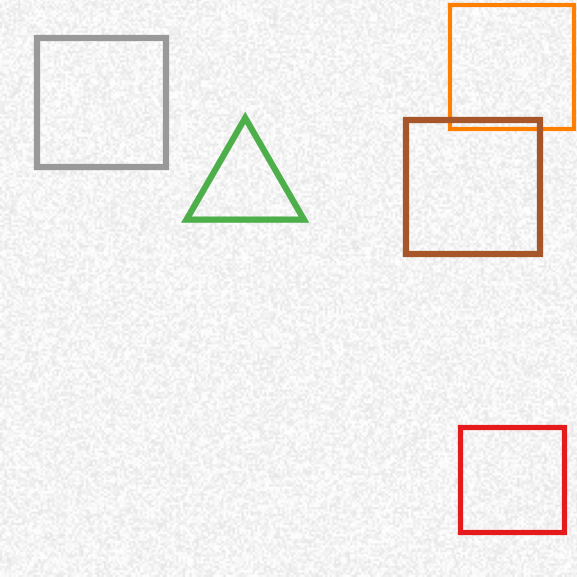[{"shape": "square", "thickness": 2.5, "radius": 0.45, "center": [0.886, 0.169]}, {"shape": "triangle", "thickness": 3, "radius": 0.59, "center": [0.425, 0.678]}, {"shape": "square", "thickness": 2, "radius": 0.54, "center": [0.886, 0.883]}, {"shape": "square", "thickness": 3, "radius": 0.58, "center": [0.819, 0.675]}, {"shape": "square", "thickness": 3, "radius": 0.56, "center": [0.176, 0.822]}]